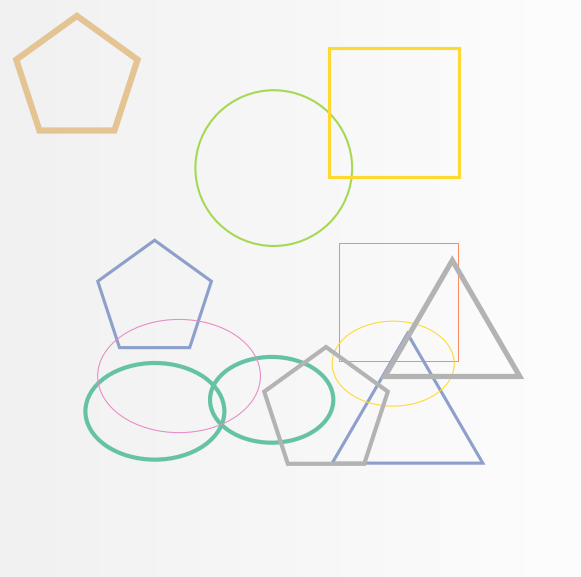[{"shape": "oval", "thickness": 2, "radius": 0.53, "center": [0.467, 0.307]}, {"shape": "oval", "thickness": 2, "radius": 0.6, "center": [0.266, 0.287]}, {"shape": "square", "thickness": 0.5, "radius": 0.51, "center": [0.686, 0.476]}, {"shape": "pentagon", "thickness": 1.5, "radius": 0.51, "center": [0.266, 0.48]}, {"shape": "triangle", "thickness": 1.5, "radius": 0.75, "center": [0.701, 0.272]}, {"shape": "oval", "thickness": 0.5, "radius": 0.7, "center": [0.308, 0.348]}, {"shape": "circle", "thickness": 1, "radius": 0.67, "center": [0.471, 0.708]}, {"shape": "oval", "thickness": 0.5, "radius": 0.53, "center": [0.676, 0.369]}, {"shape": "square", "thickness": 1.5, "radius": 0.56, "center": [0.678, 0.804]}, {"shape": "pentagon", "thickness": 3, "radius": 0.55, "center": [0.132, 0.862]}, {"shape": "pentagon", "thickness": 2, "radius": 0.56, "center": [0.561, 0.286]}, {"shape": "triangle", "thickness": 2.5, "radius": 0.67, "center": [0.778, 0.414]}]